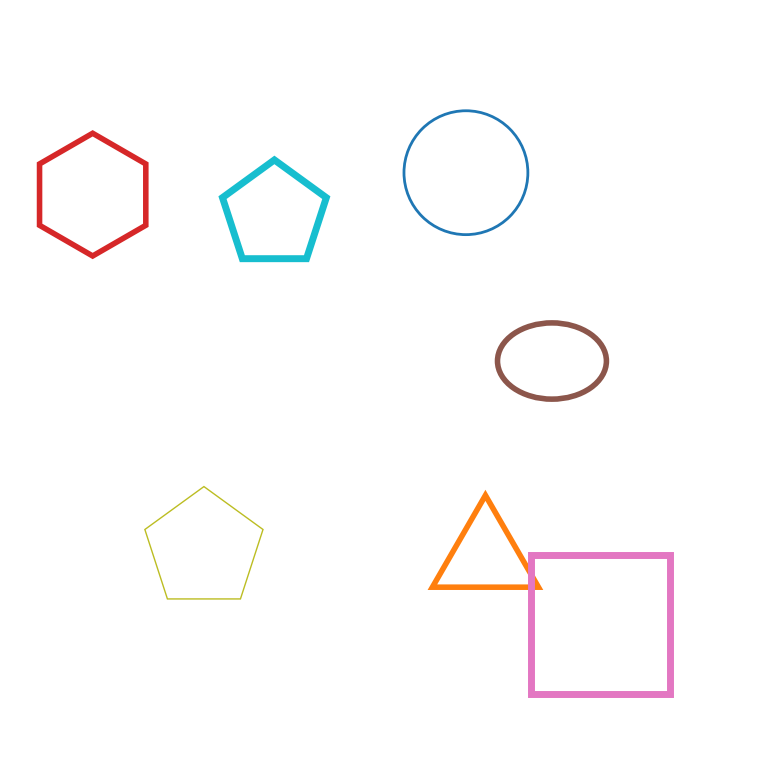[{"shape": "circle", "thickness": 1, "radius": 0.4, "center": [0.605, 0.776]}, {"shape": "triangle", "thickness": 2, "radius": 0.4, "center": [0.63, 0.277]}, {"shape": "hexagon", "thickness": 2, "radius": 0.4, "center": [0.12, 0.747]}, {"shape": "oval", "thickness": 2, "radius": 0.35, "center": [0.717, 0.531]}, {"shape": "square", "thickness": 2.5, "radius": 0.45, "center": [0.78, 0.189]}, {"shape": "pentagon", "thickness": 0.5, "radius": 0.4, "center": [0.265, 0.287]}, {"shape": "pentagon", "thickness": 2.5, "radius": 0.35, "center": [0.356, 0.721]}]